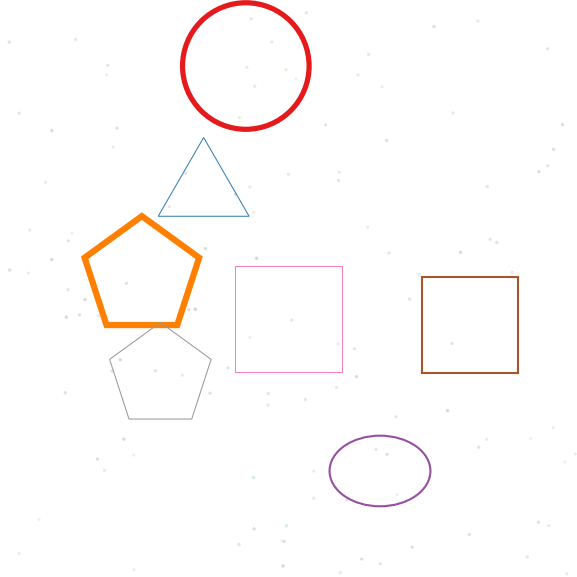[{"shape": "circle", "thickness": 2.5, "radius": 0.55, "center": [0.426, 0.885]}, {"shape": "triangle", "thickness": 0.5, "radius": 0.45, "center": [0.353, 0.67]}, {"shape": "oval", "thickness": 1, "radius": 0.44, "center": [0.658, 0.184]}, {"shape": "pentagon", "thickness": 3, "radius": 0.52, "center": [0.246, 0.521]}, {"shape": "square", "thickness": 1, "radius": 0.42, "center": [0.813, 0.436]}, {"shape": "square", "thickness": 0.5, "radius": 0.46, "center": [0.5, 0.447]}, {"shape": "pentagon", "thickness": 0.5, "radius": 0.46, "center": [0.278, 0.348]}]